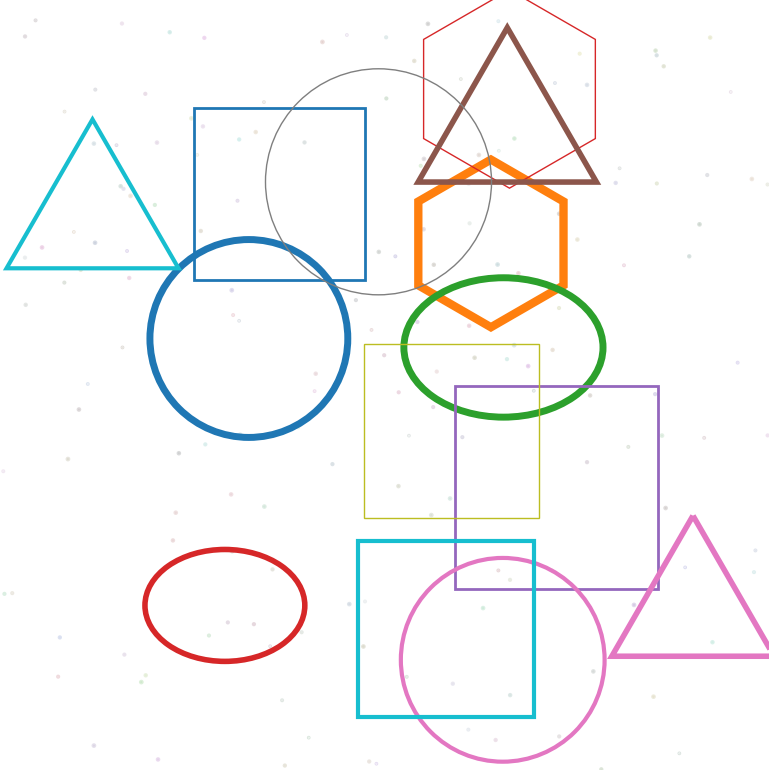[{"shape": "circle", "thickness": 2.5, "radius": 0.64, "center": [0.323, 0.56]}, {"shape": "square", "thickness": 1, "radius": 0.56, "center": [0.363, 0.748]}, {"shape": "hexagon", "thickness": 3, "radius": 0.54, "center": [0.638, 0.684]}, {"shape": "oval", "thickness": 2.5, "radius": 0.65, "center": [0.654, 0.549]}, {"shape": "oval", "thickness": 2, "radius": 0.52, "center": [0.292, 0.214]}, {"shape": "hexagon", "thickness": 0.5, "radius": 0.64, "center": [0.662, 0.884]}, {"shape": "square", "thickness": 1, "radius": 0.66, "center": [0.722, 0.366]}, {"shape": "triangle", "thickness": 2, "radius": 0.67, "center": [0.659, 0.83]}, {"shape": "circle", "thickness": 1.5, "radius": 0.66, "center": [0.653, 0.143]}, {"shape": "triangle", "thickness": 2, "radius": 0.61, "center": [0.9, 0.209]}, {"shape": "circle", "thickness": 0.5, "radius": 0.73, "center": [0.492, 0.764]}, {"shape": "square", "thickness": 0.5, "radius": 0.57, "center": [0.586, 0.44]}, {"shape": "triangle", "thickness": 1.5, "radius": 0.64, "center": [0.12, 0.716]}, {"shape": "square", "thickness": 1.5, "radius": 0.57, "center": [0.579, 0.183]}]